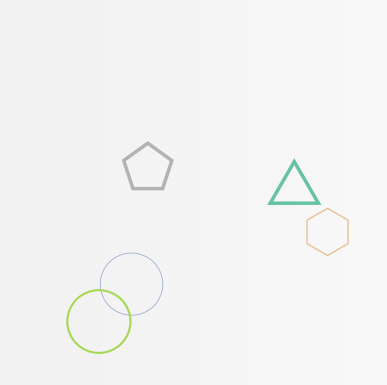[{"shape": "triangle", "thickness": 2.5, "radius": 0.36, "center": [0.759, 0.508]}, {"shape": "circle", "thickness": 0.5, "radius": 0.4, "center": [0.339, 0.262]}, {"shape": "circle", "thickness": 1.5, "radius": 0.41, "center": [0.255, 0.165]}, {"shape": "hexagon", "thickness": 1, "radius": 0.31, "center": [0.845, 0.398]}, {"shape": "pentagon", "thickness": 2.5, "radius": 0.33, "center": [0.381, 0.563]}]